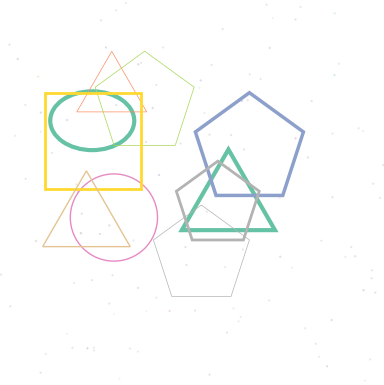[{"shape": "oval", "thickness": 3, "radius": 0.55, "center": [0.24, 0.686]}, {"shape": "triangle", "thickness": 3, "radius": 0.7, "center": [0.593, 0.472]}, {"shape": "triangle", "thickness": 0.5, "radius": 0.52, "center": [0.29, 0.762]}, {"shape": "pentagon", "thickness": 2.5, "radius": 0.74, "center": [0.648, 0.612]}, {"shape": "circle", "thickness": 1, "radius": 0.57, "center": [0.296, 0.435]}, {"shape": "pentagon", "thickness": 0.5, "radius": 0.68, "center": [0.376, 0.732]}, {"shape": "square", "thickness": 2, "radius": 0.62, "center": [0.241, 0.633]}, {"shape": "triangle", "thickness": 1, "radius": 0.66, "center": [0.224, 0.425]}, {"shape": "pentagon", "thickness": 0.5, "radius": 0.66, "center": [0.523, 0.336]}, {"shape": "pentagon", "thickness": 2, "radius": 0.57, "center": [0.566, 0.468]}]